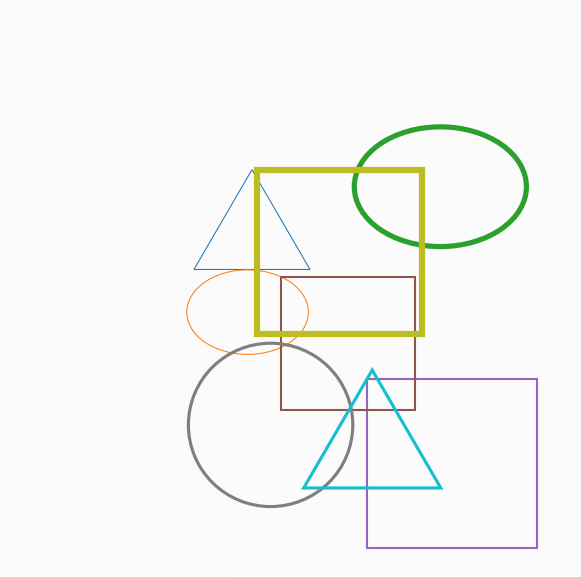[{"shape": "triangle", "thickness": 0.5, "radius": 0.58, "center": [0.434, 0.59]}, {"shape": "oval", "thickness": 0.5, "radius": 0.52, "center": [0.426, 0.459]}, {"shape": "oval", "thickness": 2.5, "radius": 0.74, "center": [0.758, 0.676]}, {"shape": "square", "thickness": 1, "radius": 0.73, "center": [0.777, 0.197]}, {"shape": "square", "thickness": 1, "radius": 0.58, "center": [0.598, 0.405]}, {"shape": "circle", "thickness": 1.5, "radius": 0.71, "center": [0.466, 0.263]}, {"shape": "square", "thickness": 3, "radius": 0.71, "center": [0.584, 0.562]}, {"shape": "triangle", "thickness": 1.5, "radius": 0.68, "center": [0.64, 0.222]}]